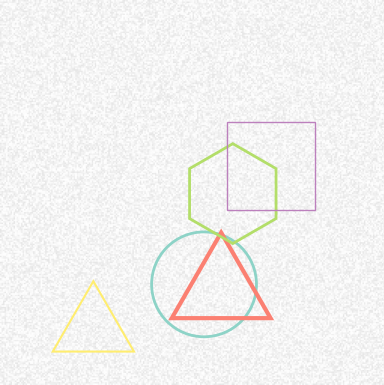[{"shape": "circle", "thickness": 2, "radius": 0.68, "center": [0.53, 0.261]}, {"shape": "triangle", "thickness": 3, "radius": 0.74, "center": [0.574, 0.248]}, {"shape": "hexagon", "thickness": 2, "radius": 0.65, "center": [0.605, 0.497]}, {"shape": "square", "thickness": 1, "radius": 0.57, "center": [0.705, 0.57]}, {"shape": "triangle", "thickness": 1.5, "radius": 0.61, "center": [0.243, 0.148]}]